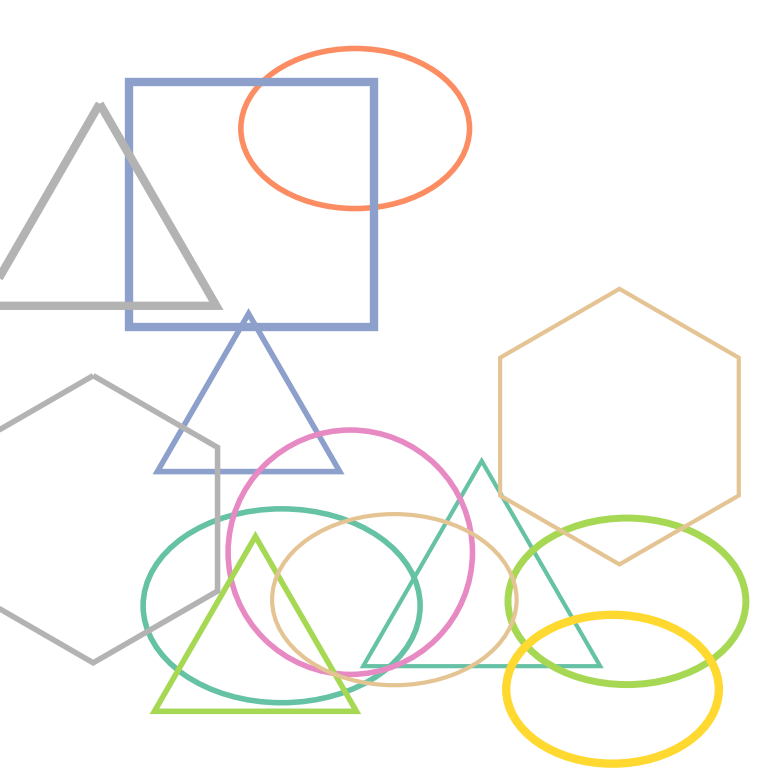[{"shape": "oval", "thickness": 2, "radius": 0.9, "center": [0.366, 0.213]}, {"shape": "triangle", "thickness": 1.5, "radius": 0.89, "center": [0.626, 0.224]}, {"shape": "oval", "thickness": 2, "radius": 0.74, "center": [0.461, 0.833]}, {"shape": "square", "thickness": 3, "radius": 0.79, "center": [0.327, 0.735]}, {"shape": "triangle", "thickness": 2, "radius": 0.68, "center": [0.323, 0.456]}, {"shape": "circle", "thickness": 2, "radius": 0.79, "center": [0.455, 0.283]}, {"shape": "oval", "thickness": 2.5, "radius": 0.77, "center": [0.814, 0.219]}, {"shape": "triangle", "thickness": 2, "radius": 0.76, "center": [0.332, 0.152]}, {"shape": "oval", "thickness": 3, "radius": 0.69, "center": [0.796, 0.105]}, {"shape": "oval", "thickness": 1.5, "radius": 0.79, "center": [0.512, 0.221]}, {"shape": "hexagon", "thickness": 1.5, "radius": 0.89, "center": [0.804, 0.446]}, {"shape": "hexagon", "thickness": 2, "radius": 0.93, "center": [0.121, 0.326]}, {"shape": "triangle", "thickness": 3, "radius": 0.87, "center": [0.129, 0.69]}]